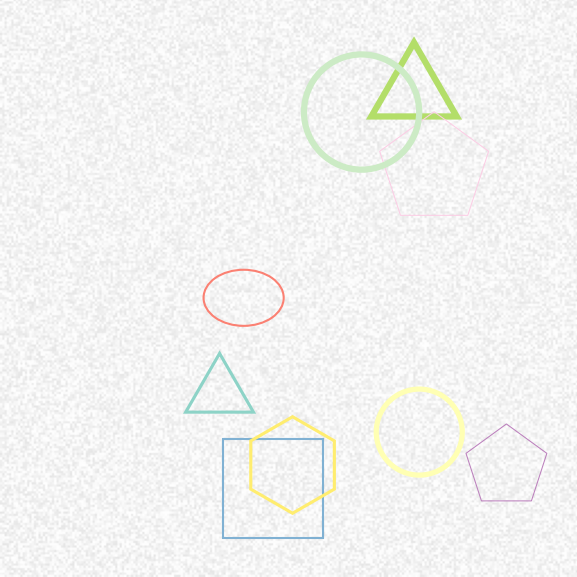[{"shape": "triangle", "thickness": 1.5, "radius": 0.34, "center": [0.38, 0.319]}, {"shape": "circle", "thickness": 2.5, "radius": 0.37, "center": [0.726, 0.251]}, {"shape": "oval", "thickness": 1, "radius": 0.35, "center": [0.422, 0.483]}, {"shape": "square", "thickness": 1, "radius": 0.43, "center": [0.473, 0.154]}, {"shape": "triangle", "thickness": 3, "radius": 0.43, "center": [0.717, 0.84]}, {"shape": "pentagon", "thickness": 0.5, "radius": 0.5, "center": [0.752, 0.707]}, {"shape": "pentagon", "thickness": 0.5, "radius": 0.37, "center": [0.877, 0.191]}, {"shape": "circle", "thickness": 3, "radius": 0.5, "center": [0.626, 0.805]}, {"shape": "hexagon", "thickness": 1.5, "radius": 0.42, "center": [0.507, 0.194]}]